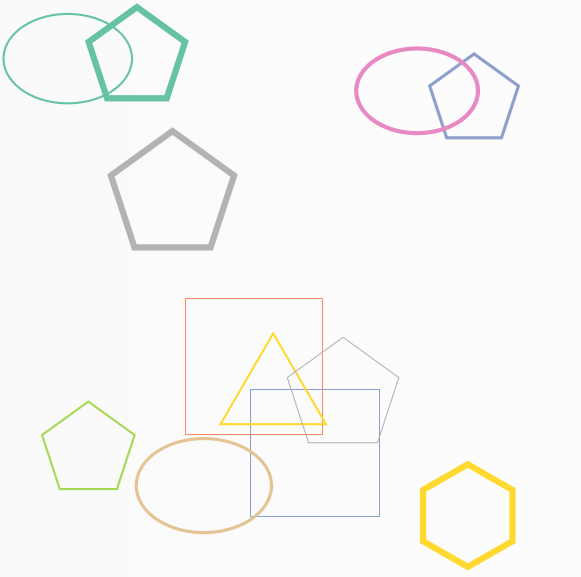[{"shape": "oval", "thickness": 1, "radius": 0.55, "center": [0.117, 0.898]}, {"shape": "pentagon", "thickness": 3, "radius": 0.44, "center": [0.236, 0.9]}, {"shape": "square", "thickness": 0.5, "radius": 0.59, "center": [0.436, 0.366]}, {"shape": "pentagon", "thickness": 1.5, "radius": 0.4, "center": [0.816, 0.825]}, {"shape": "square", "thickness": 0.5, "radius": 0.55, "center": [0.541, 0.215]}, {"shape": "oval", "thickness": 2, "radius": 0.52, "center": [0.718, 0.842]}, {"shape": "pentagon", "thickness": 1, "radius": 0.42, "center": [0.152, 0.22]}, {"shape": "triangle", "thickness": 1, "radius": 0.52, "center": [0.47, 0.317]}, {"shape": "hexagon", "thickness": 3, "radius": 0.44, "center": [0.805, 0.106]}, {"shape": "oval", "thickness": 1.5, "radius": 0.58, "center": [0.351, 0.158]}, {"shape": "pentagon", "thickness": 0.5, "radius": 0.5, "center": [0.59, 0.314]}, {"shape": "pentagon", "thickness": 3, "radius": 0.56, "center": [0.297, 0.661]}]